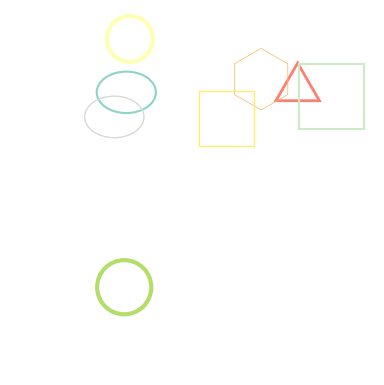[{"shape": "oval", "thickness": 1.5, "radius": 0.38, "center": [0.328, 0.76]}, {"shape": "circle", "thickness": 3, "radius": 0.3, "center": [0.337, 0.899]}, {"shape": "triangle", "thickness": 2, "radius": 0.33, "center": [0.773, 0.771]}, {"shape": "hexagon", "thickness": 0.5, "radius": 0.4, "center": [0.678, 0.794]}, {"shape": "circle", "thickness": 3, "radius": 0.35, "center": [0.323, 0.254]}, {"shape": "oval", "thickness": 1, "radius": 0.39, "center": [0.297, 0.696]}, {"shape": "square", "thickness": 1.5, "radius": 0.43, "center": [0.861, 0.749]}, {"shape": "square", "thickness": 1, "radius": 0.36, "center": [0.588, 0.692]}]